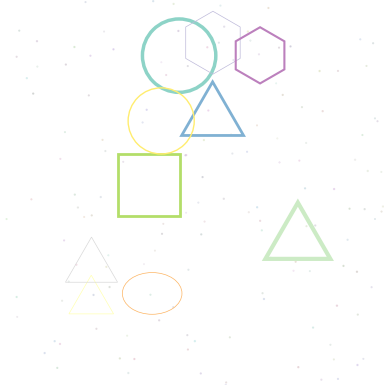[{"shape": "circle", "thickness": 2.5, "radius": 0.48, "center": [0.465, 0.855]}, {"shape": "triangle", "thickness": 0.5, "radius": 0.34, "center": [0.237, 0.218]}, {"shape": "hexagon", "thickness": 0.5, "radius": 0.41, "center": [0.553, 0.889]}, {"shape": "triangle", "thickness": 2, "radius": 0.46, "center": [0.552, 0.695]}, {"shape": "oval", "thickness": 0.5, "radius": 0.39, "center": [0.395, 0.238]}, {"shape": "square", "thickness": 2, "radius": 0.4, "center": [0.387, 0.519]}, {"shape": "triangle", "thickness": 0.5, "radius": 0.39, "center": [0.238, 0.306]}, {"shape": "hexagon", "thickness": 1.5, "radius": 0.36, "center": [0.675, 0.856]}, {"shape": "triangle", "thickness": 3, "radius": 0.49, "center": [0.774, 0.376]}, {"shape": "circle", "thickness": 1, "radius": 0.43, "center": [0.419, 0.686]}]